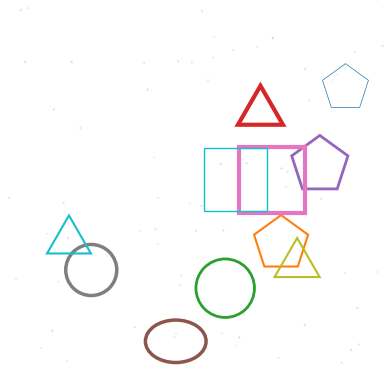[{"shape": "pentagon", "thickness": 0.5, "radius": 0.31, "center": [0.897, 0.772]}, {"shape": "pentagon", "thickness": 1.5, "radius": 0.37, "center": [0.73, 0.367]}, {"shape": "circle", "thickness": 2, "radius": 0.38, "center": [0.585, 0.251]}, {"shape": "triangle", "thickness": 3, "radius": 0.34, "center": [0.677, 0.71]}, {"shape": "pentagon", "thickness": 2, "radius": 0.38, "center": [0.831, 0.571]}, {"shape": "oval", "thickness": 2.5, "radius": 0.39, "center": [0.456, 0.114]}, {"shape": "square", "thickness": 3, "radius": 0.43, "center": [0.705, 0.534]}, {"shape": "circle", "thickness": 2.5, "radius": 0.33, "center": [0.237, 0.299]}, {"shape": "triangle", "thickness": 1.5, "radius": 0.34, "center": [0.772, 0.314]}, {"shape": "square", "thickness": 1, "radius": 0.41, "center": [0.611, 0.533]}, {"shape": "triangle", "thickness": 1.5, "radius": 0.33, "center": [0.179, 0.375]}]